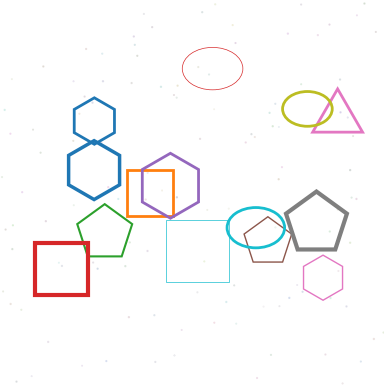[{"shape": "hexagon", "thickness": 2.5, "radius": 0.38, "center": [0.244, 0.558]}, {"shape": "hexagon", "thickness": 2, "radius": 0.3, "center": [0.245, 0.686]}, {"shape": "square", "thickness": 2, "radius": 0.3, "center": [0.39, 0.498]}, {"shape": "pentagon", "thickness": 1.5, "radius": 0.38, "center": [0.272, 0.395]}, {"shape": "oval", "thickness": 0.5, "radius": 0.39, "center": [0.552, 0.822]}, {"shape": "square", "thickness": 3, "radius": 0.34, "center": [0.16, 0.302]}, {"shape": "hexagon", "thickness": 2, "radius": 0.42, "center": [0.443, 0.518]}, {"shape": "pentagon", "thickness": 1, "radius": 0.33, "center": [0.696, 0.372]}, {"shape": "triangle", "thickness": 2, "radius": 0.37, "center": [0.877, 0.694]}, {"shape": "hexagon", "thickness": 1, "radius": 0.29, "center": [0.839, 0.279]}, {"shape": "pentagon", "thickness": 3, "radius": 0.42, "center": [0.822, 0.419]}, {"shape": "oval", "thickness": 2, "radius": 0.32, "center": [0.798, 0.717]}, {"shape": "oval", "thickness": 2, "radius": 0.37, "center": [0.665, 0.409]}, {"shape": "square", "thickness": 0.5, "radius": 0.4, "center": [0.513, 0.348]}]